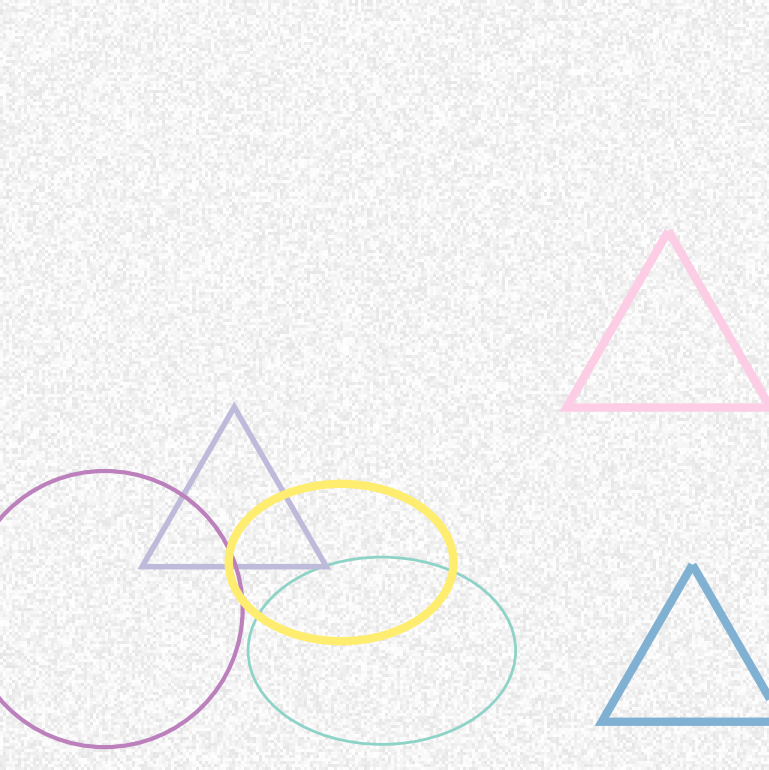[{"shape": "oval", "thickness": 1, "radius": 0.87, "center": [0.496, 0.155]}, {"shape": "triangle", "thickness": 2, "radius": 0.69, "center": [0.304, 0.333]}, {"shape": "triangle", "thickness": 3, "radius": 0.68, "center": [0.899, 0.131]}, {"shape": "triangle", "thickness": 3, "radius": 0.76, "center": [0.868, 0.547]}, {"shape": "circle", "thickness": 1.5, "radius": 0.9, "center": [0.136, 0.209]}, {"shape": "oval", "thickness": 3, "radius": 0.73, "center": [0.443, 0.269]}]